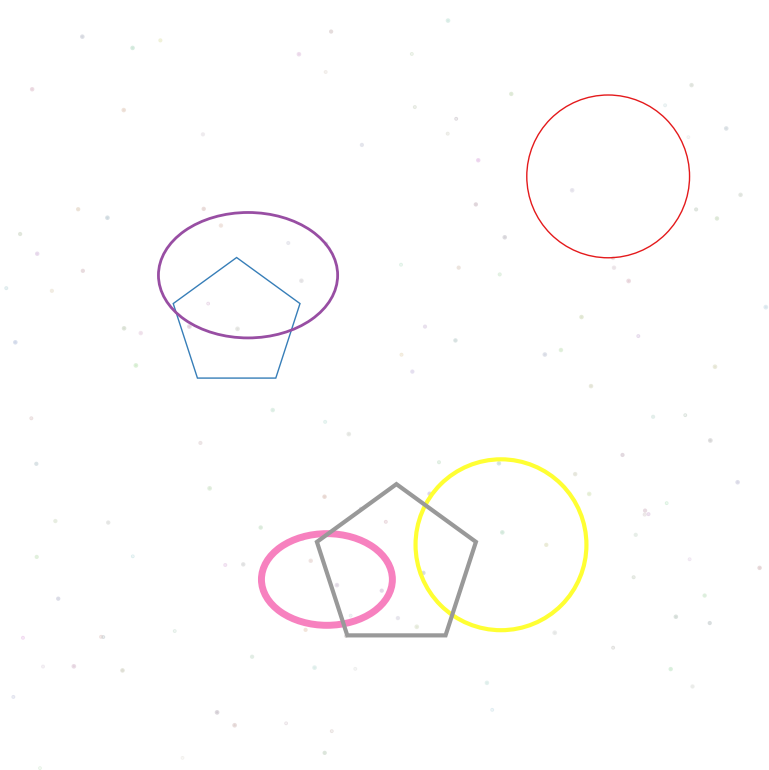[{"shape": "circle", "thickness": 0.5, "radius": 0.53, "center": [0.79, 0.771]}, {"shape": "pentagon", "thickness": 0.5, "radius": 0.43, "center": [0.307, 0.579]}, {"shape": "oval", "thickness": 1, "radius": 0.58, "center": [0.322, 0.643]}, {"shape": "circle", "thickness": 1.5, "radius": 0.55, "center": [0.651, 0.293]}, {"shape": "oval", "thickness": 2.5, "radius": 0.43, "center": [0.425, 0.247]}, {"shape": "pentagon", "thickness": 1.5, "radius": 0.54, "center": [0.515, 0.263]}]